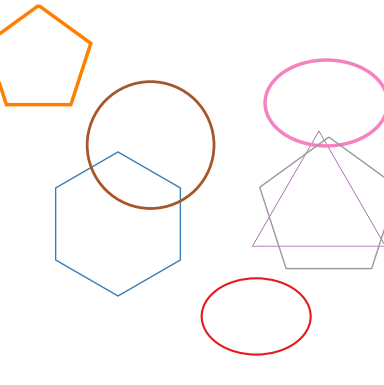[{"shape": "oval", "thickness": 1.5, "radius": 0.71, "center": [0.665, 0.178]}, {"shape": "hexagon", "thickness": 1, "radius": 0.94, "center": [0.307, 0.418]}, {"shape": "triangle", "thickness": 0.5, "radius": 1.0, "center": [0.828, 0.46]}, {"shape": "pentagon", "thickness": 2.5, "radius": 0.71, "center": [0.1, 0.843]}, {"shape": "circle", "thickness": 2, "radius": 0.82, "center": [0.391, 0.623]}, {"shape": "oval", "thickness": 2.5, "radius": 0.8, "center": [0.848, 0.733]}, {"shape": "pentagon", "thickness": 1, "radius": 0.94, "center": [0.854, 0.455]}]